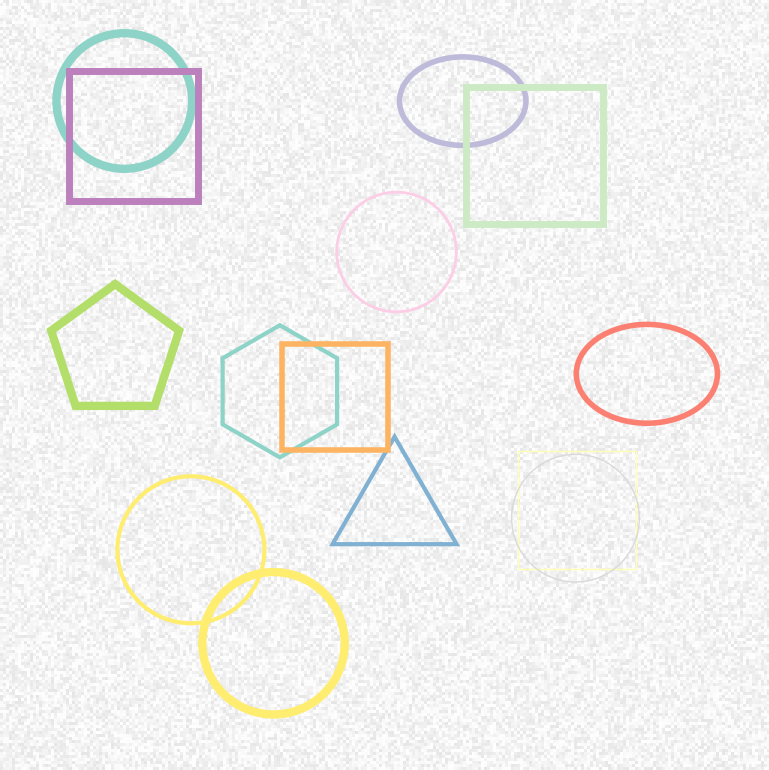[{"shape": "circle", "thickness": 3, "radius": 0.44, "center": [0.161, 0.869]}, {"shape": "hexagon", "thickness": 1.5, "radius": 0.43, "center": [0.363, 0.492]}, {"shape": "square", "thickness": 0.5, "radius": 0.38, "center": [0.749, 0.338]}, {"shape": "oval", "thickness": 2, "radius": 0.41, "center": [0.601, 0.869]}, {"shape": "oval", "thickness": 2, "radius": 0.46, "center": [0.84, 0.515]}, {"shape": "triangle", "thickness": 1.5, "radius": 0.47, "center": [0.512, 0.34]}, {"shape": "square", "thickness": 2, "radius": 0.35, "center": [0.435, 0.485]}, {"shape": "pentagon", "thickness": 3, "radius": 0.44, "center": [0.15, 0.544]}, {"shape": "circle", "thickness": 1, "radius": 0.39, "center": [0.515, 0.673]}, {"shape": "circle", "thickness": 0.5, "radius": 0.41, "center": [0.747, 0.327]}, {"shape": "square", "thickness": 2.5, "radius": 0.42, "center": [0.173, 0.823]}, {"shape": "square", "thickness": 2.5, "radius": 0.44, "center": [0.694, 0.798]}, {"shape": "circle", "thickness": 3, "radius": 0.46, "center": [0.355, 0.165]}, {"shape": "circle", "thickness": 1.5, "radius": 0.48, "center": [0.248, 0.286]}]